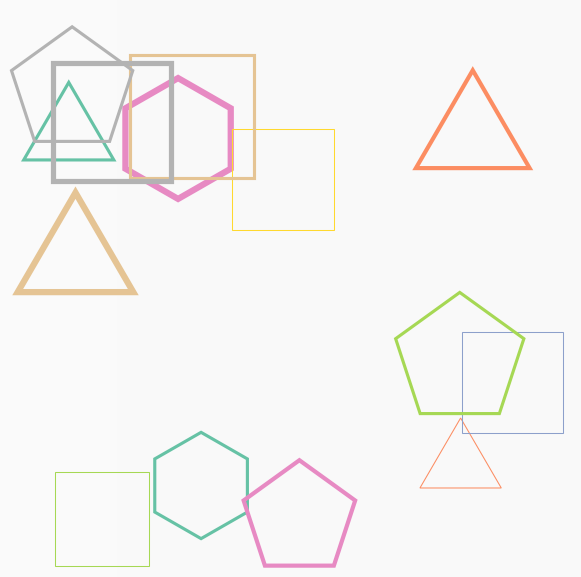[{"shape": "triangle", "thickness": 1.5, "radius": 0.45, "center": [0.118, 0.767]}, {"shape": "hexagon", "thickness": 1.5, "radius": 0.46, "center": [0.346, 0.158]}, {"shape": "triangle", "thickness": 2, "radius": 0.56, "center": [0.813, 0.764]}, {"shape": "triangle", "thickness": 0.5, "radius": 0.4, "center": [0.792, 0.195]}, {"shape": "square", "thickness": 0.5, "radius": 0.44, "center": [0.882, 0.337]}, {"shape": "pentagon", "thickness": 2, "radius": 0.5, "center": [0.515, 0.101]}, {"shape": "hexagon", "thickness": 3, "radius": 0.52, "center": [0.306, 0.759]}, {"shape": "square", "thickness": 0.5, "radius": 0.41, "center": [0.176, 0.1]}, {"shape": "pentagon", "thickness": 1.5, "radius": 0.58, "center": [0.791, 0.377]}, {"shape": "square", "thickness": 0.5, "radius": 0.44, "center": [0.487, 0.688]}, {"shape": "square", "thickness": 1.5, "radius": 0.53, "center": [0.33, 0.797]}, {"shape": "triangle", "thickness": 3, "radius": 0.57, "center": [0.13, 0.551]}, {"shape": "pentagon", "thickness": 1.5, "radius": 0.55, "center": [0.124, 0.843]}, {"shape": "square", "thickness": 2.5, "radius": 0.51, "center": [0.193, 0.788]}]